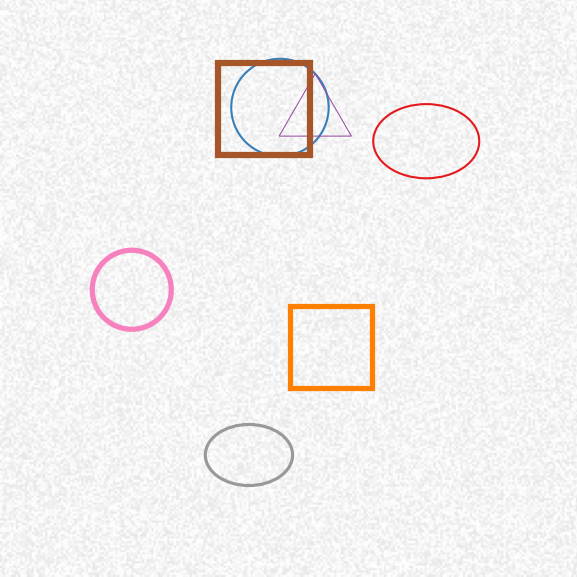[{"shape": "oval", "thickness": 1, "radius": 0.46, "center": [0.738, 0.755]}, {"shape": "circle", "thickness": 1, "radius": 0.42, "center": [0.485, 0.813]}, {"shape": "triangle", "thickness": 0.5, "radius": 0.36, "center": [0.546, 0.8]}, {"shape": "square", "thickness": 2.5, "radius": 0.35, "center": [0.573, 0.399]}, {"shape": "square", "thickness": 3, "radius": 0.4, "center": [0.458, 0.81]}, {"shape": "circle", "thickness": 2.5, "radius": 0.34, "center": [0.228, 0.497]}, {"shape": "oval", "thickness": 1.5, "radius": 0.38, "center": [0.431, 0.211]}]